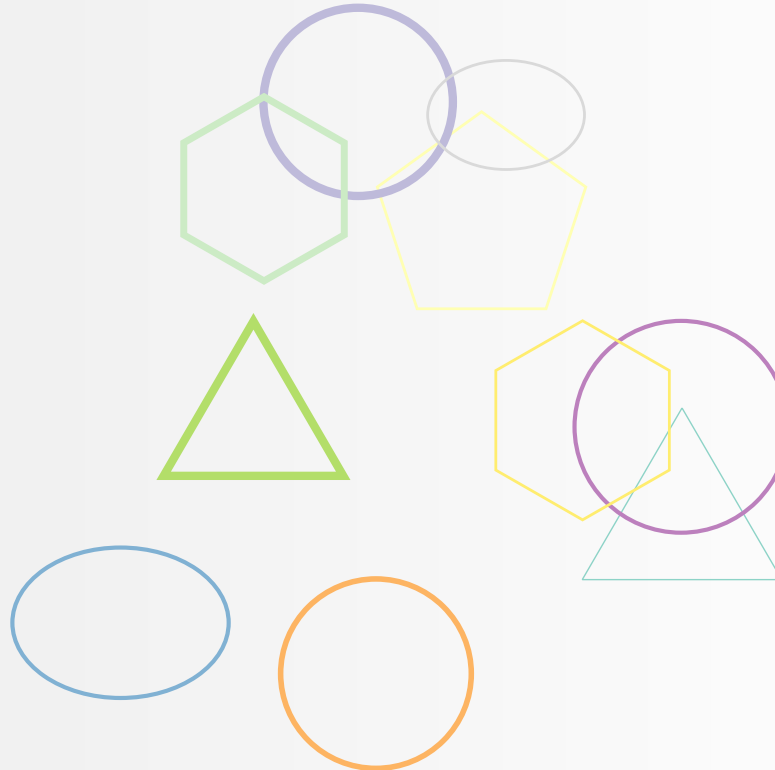[{"shape": "triangle", "thickness": 0.5, "radius": 0.74, "center": [0.88, 0.322]}, {"shape": "pentagon", "thickness": 1, "radius": 0.71, "center": [0.621, 0.713]}, {"shape": "circle", "thickness": 3, "radius": 0.61, "center": [0.462, 0.868]}, {"shape": "oval", "thickness": 1.5, "radius": 0.7, "center": [0.156, 0.191]}, {"shape": "circle", "thickness": 2, "radius": 0.62, "center": [0.485, 0.125]}, {"shape": "triangle", "thickness": 3, "radius": 0.67, "center": [0.327, 0.449]}, {"shape": "oval", "thickness": 1, "radius": 0.51, "center": [0.653, 0.851]}, {"shape": "circle", "thickness": 1.5, "radius": 0.69, "center": [0.879, 0.446]}, {"shape": "hexagon", "thickness": 2.5, "radius": 0.6, "center": [0.341, 0.755]}, {"shape": "hexagon", "thickness": 1, "radius": 0.65, "center": [0.752, 0.454]}]